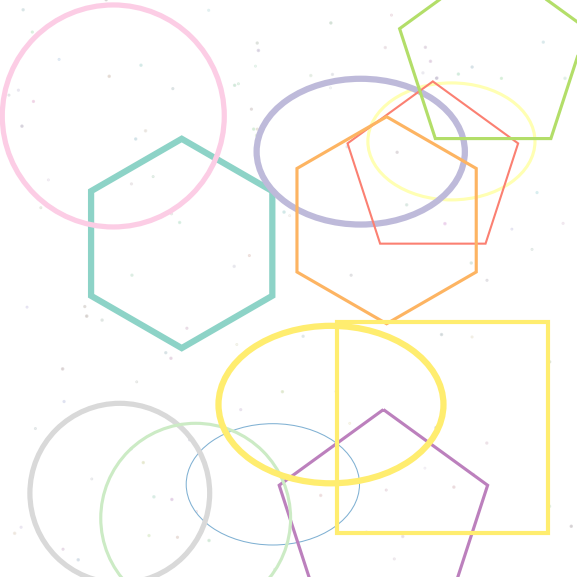[{"shape": "hexagon", "thickness": 3, "radius": 0.91, "center": [0.315, 0.578]}, {"shape": "oval", "thickness": 1.5, "radius": 0.72, "center": [0.782, 0.754]}, {"shape": "oval", "thickness": 3, "radius": 0.9, "center": [0.625, 0.737]}, {"shape": "pentagon", "thickness": 1, "radius": 0.78, "center": [0.749, 0.703]}, {"shape": "oval", "thickness": 0.5, "radius": 0.75, "center": [0.472, 0.16]}, {"shape": "hexagon", "thickness": 1.5, "radius": 0.9, "center": [0.669, 0.618]}, {"shape": "pentagon", "thickness": 1.5, "radius": 0.85, "center": [0.854, 0.897]}, {"shape": "circle", "thickness": 2.5, "radius": 0.96, "center": [0.196, 0.798]}, {"shape": "circle", "thickness": 2.5, "radius": 0.78, "center": [0.207, 0.145]}, {"shape": "pentagon", "thickness": 1.5, "radius": 0.95, "center": [0.664, 0.1]}, {"shape": "circle", "thickness": 1.5, "radius": 0.82, "center": [0.339, 0.102]}, {"shape": "oval", "thickness": 3, "radius": 0.97, "center": [0.573, 0.299]}, {"shape": "square", "thickness": 2, "radius": 0.91, "center": [0.766, 0.259]}]